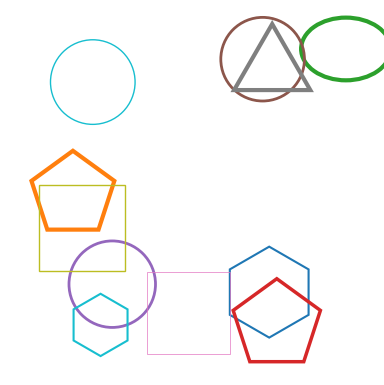[{"shape": "hexagon", "thickness": 1.5, "radius": 0.59, "center": [0.699, 0.241]}, {"shape": "pentagon", "thickness": 3, "radius": 0.57, "center": [0.189, 0.495]}, {"shape": "oval", "thickness": 3, "radius": 0.58, "center": [0.898, 0.873]}, {"shape": "pentagon", "thickness": 2.5, "radius": 0.6, "center": [0.719, 0.157]}, {"shape": "circle", "thickness": 2, "radius": 0.56, "center": [0.292, 0.262]}, {"shape": "circle", "thickness": 2, "radius": 0.54, "center": [0.682, 0.846]}, {"shape": "square", "thickness": 0.5, "radius": 0.54, "center": [0.49, 0.188]}, {"shape": "triangle", "thickness": 3, "radius": 0.57, "center": [0.707, 0.823]}, {"shape": "square", "thickness": 1, "radius": 0.56, "center": [0.212, 0.407]}, {"shape": "circle", "thickness": 1, "radius": 0.55, "center": [0.241, 0.787]}, {"shape": "hexagon", "thickness": 1.5, "radius": 0.4, "center": [0.261, 0.156]}]